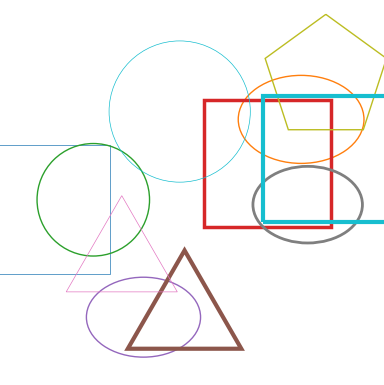[{"shape": "square", "thickness": 0.5, "radius": 0.84, "center": [0.118, 0.456]}, {"shape": "oval", "thickness": 1, "radius": 0.82, "center": [0.782, 0.69]}, {"shape": "circle", "thickness": 1, "radius": 0.73, "center": [0.242, 0.481]}, {"shape": "square", "thickness": 2.5, "radius": 0.83, "center": [0.696, 0.576]}, {"shape": "oval", "thickness": 1, "radius": 0.74, "center": [0.373, 0.176]}, {"shape": "triangle", "thickness": 3, "radius": 0.85, "center": [0.479, 0.179]}, {"shape": "triangle", "thickness": 0.5, "radius": 0.83, "center": [0.316, 0.325]}, {"shape": "oval", "thickness": 2, "radius": 0.71, "center": [0.799, 0.468]}, {"shape": "pentagon", "thickness": 1, "radius": 0.83, "center": [0.846, 0.797]}, {"shape": "square", "thickness": 3, "radius": 0.82, "center": [0.846, 0.587]}, {"shape": "circle", "thickness": 0.5, "radius": 0.92, "center": [0.467, 0.71]}]